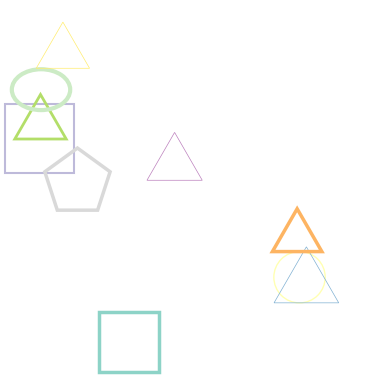[{"shape": "square", "thickness": 2.5, "radius": 0.39, "center": [0.335, 0.111]}, {"shape": "circle", "thickness": 1, "radius": 0.33, "center": [0.778, 0.28]}, {"shape": "square", "thickness": 1.5, "radius": 0.45, "center": [0.102, 0.64]}, {"shape": "triangle", "thickness": 0.5, "radius": 0.48, "center": [0.796, 0.262]}, {"shape": "triangle", "thickness": 2.5, "radius": 0.37, "center": [0.772, 0.384]}, {"shape": "triangle", "thickness": 2, "radius": 0.39, "center": [0.105, 0.677]}, {"shape": "pentagon", "thickness": 2.5, "radius": 0.45, "center": [0.201, 0.526]}, {"shape": "triangle", "thickness": 0.5, "radius": 0.41, "center": [0.454, 0.573]}, {"shape": "oval", "thickness": 3, "radius": 0.38, "center": [0.107, 0.767]}, {"shape": "triangle", "thickness": 0.5, "radius": 0.4, "center": [0.163, 0.863]}]